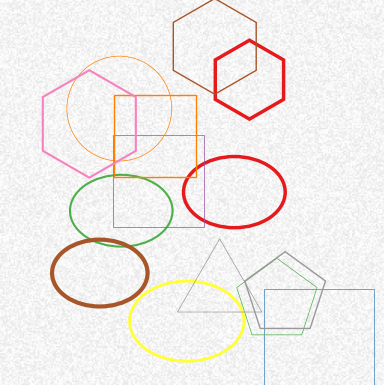[{"shape": "oval", "thickness": 2.5, "radius": 0.66, "center": [0.609, 0.501]}, {"shape": "hexagon", "thickness": 2.5, "radius": 0.51, "center": [0.648, 0.793]}, {"shape": "square", "thickness": 0.5, "radius": 0.71, "center": [0.828, 0.107]}, {"shape": "oval", "thickness": 1.5, "radius": 0.67, "center": [0.315, 0.453]}, {"shape": "pentagon", "thickness": 0.5, "radius": 0.55, "center": [0.719, 0.219]}, {"shape": "square", "thickness": 0.5, "radius": 0.59, "center": [0.413, 0.53]}, {"shape": "circle", "thickness": 0.5, "radius": 0.68, "center": [0.31, 0.718]}, {"shape": "square", "thickness": 1, "radius": 0.53, "center": [0.403, 0.647]}, {"shape": "oval", "thickness": 2, "radius": 0.74, "center": [0.485, 0.166]}, {"shape": "hexagon", "thickness": 1, "radius": 0.62, "center": [0.558, 0.88]}, {"shape": "oval", "thickness": 3, "radius": 0.62, "center": [0.259, 0.291]}, {"shape": "hexagon", "thickness": 1.5, "radius": 0.7, "center": [0.232, 0.678]}, {"shape": "triangle", "thickness": 0.5, "radius": 0.63, "center": [0.571, 0.253]}, {"shape": "pentagon", "thickness": 1, "radius": 0.55, "center": [0.741, 0.236]}]